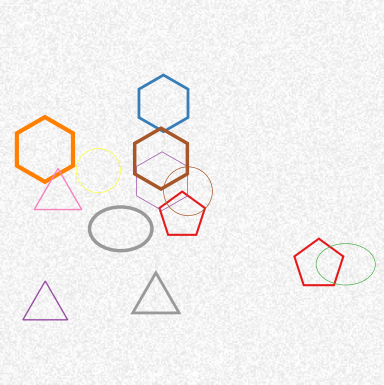[{"shape": "pentagon", "thickness": 1.5, "radius": 0.33, "center": [0.828, 0.313]}, {"shape": "pentagon", "thickness": 1.5, "radius": 0.31, "center": [0.473, 0.44]}, {"shape": "hexagon", "thickness": 2, "radius": 0.37, "center": [0.425, 0.732]}, {"shape": "oval", "thickness": 0.5, "radius": 0.38, "center": [0.898, 0.313]}, {"shape": "triangle", "thickness": 1, "radius": 0.34, "center": [0.118, 0.203]}, {"shape": "hexagon", "thickness": 0.5, "radius": 0.38, "center": [0.421, 0.529]}, {"shape": "hexagon", "thickness": 3, "radius": 0.42, "center": [0.117, 0.612]}, {"shape": "circle", "thickness": 0.5, "radius": 0.29, "center": [0.255, 0.557]}, {"shape": "circle", "thickness": 0.5, "radius": 0.32, "center": [0.488, 0.503]}, {"shape": "hexagon", "thickness": 2.5, "radius": 0.39, "center": [0.418, 0.588]}, {"shape": "triangle", "thickness": 1, "radius": 0.36, "center": [0.151, 0.491]}, {"shape": "oval", "thickness": 2.5, "radius": 0.41, "center": [0.314, 0.406]}, {"shape": "triangle", "thickness": 2, "radius": 0.35, "center": [0.405, 0.222]}]